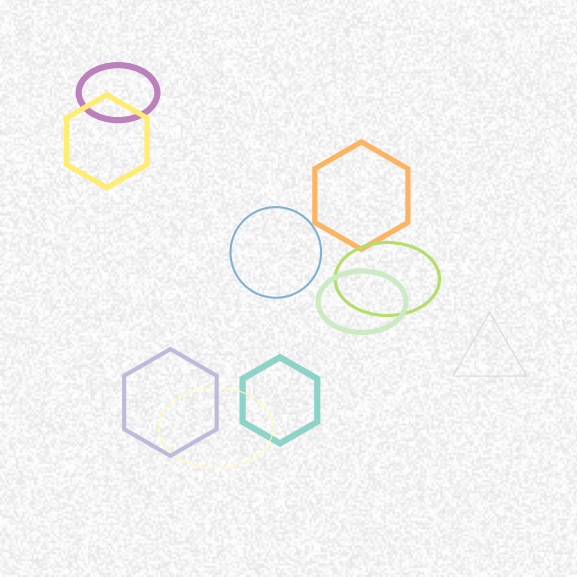[{"shape": "hexagon", "thickness": 3, "radius": 0.37, "center": [0.485, 0.306]}, {"shape": "oval", "thickness": 0.5, "radius": 0.5, "center": [0.374, 0.258]}, {"shape": "hexagon", "thickness": 2, "radius": 0.46, "center": [0.295, 0.302]}, {"shape": "circle", "thickness": 1, "radius": 0.39, "center": [0.478, 0.562]}, {"shape": "hexagon", "thickness": 2.5, "radius": 0.47, "center": [0.626, 0.66]}, {"shape": "oval", "thickness": 1.5, "radius": 0.45, "center": [0.671, 0.516]}, {"shape": "triangle", "thickness": 0.5, "radius": 0.37, "center": [0.848, 0.385]}, {"shape": "oval", "thickness": 3, "radius": 0.34, "center": [0.204, 0.839]}, {"shape": "oval", "thickness": 2.5, "radius": 0.38, "center": [0.627, 0.477]}, {"shape": "hexagon", "thickness": 2.5, "radius": 0.4, "center": [0.185, 0.755]}]